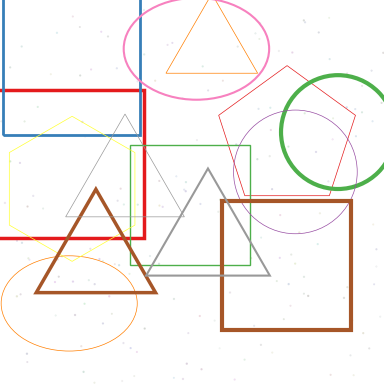[{"shape": "square", "thickness": 2.5, "radius": 0.96, "center": [0.181, 0.573]}, {"shape": "pentagon", "thickness": 0.5, "radius": 0.93, "center": [0.746, 0.643]}, {"shape": "square", "thickness": 2, "radius": 0.89, "center": [0.185, 0.826]}, {"shape": "circle", "thickness": 3, "radius": 0.74, "center": [0.878, 0.657]}, {"shape": "square", "thickness": 1, "radius": 0.78, "center": [0.494, 0.467]}, {"shape": "circle", "thickness": 0.5, "radius": 0.8, "center": [0.767, 0.553]}, {"shape": "triangle", "thickness": 0.5, "radius": 0.69, "center": [0.55, 0.879]}, {"shape": "oval", "thickness": 0.5, "radius": 0.88, "center": [0.18, 0.212]}, {"shape": "hexagon", "thickness": 0.5, "radius": 0.94, "center": [0.187, 0.51]}, {"shape": "square", "thickness": 3, "radius": 0.84, "center": [0.745, 0.31]}, {"shape": "triangle", "thickness": 2.5, "radius": 0.89, "center": [0.249, 0.329]}, {"shape": "oval", "thickness": 1.5, "radius": 0.94, "center": [0.51, 0.873]}, {"shape": "triangle", "thickness": 0.5, "radius": 0.89, "center": [0.325, 0.526]}, {"shape": "triangle", "thickness": 1.5, "radius": 0.93, "center": [0.54, 0.377]}]